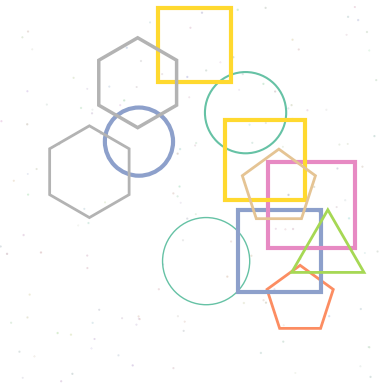[{"shape": "circle", "thickness": 1, "radius": 0.57, "center": [0.535, 0.322]}, {"shape": "circle", "thickness": 1.5, "radius": 0.53, "center": [0.638, 0.707]}, {"shape": "pentagon", "thickness": 2, "radius": 0.45, "center": [0.78, 0.22]}, {"shape": "square", "thickness": 3, "radius": 0.53, "center": [0.726, 0.347]}, {"shape": "circle", "thickness": 3, "radius": 0.44, "center": [0.361, 0.632]}, {"shape": "square", "thickness": 3, "radius": 0.56, "center": [0.809, 0.467]}, {"shape": "triangle", "thickness": 2, "radius": 0.54, "center": [0.852, 0.347]}, {"shape": "square", "thickness": 3, "radius": 0.52, "center": [0.688, 0.585]}, {"shape": "square", "thickness": 3, "radius": 0.48, "center": [0.505, 0.883]}, {"shape": "pentagon", "thickness": 2, "radius": 0.5, "center": [0.724, 0.513]}, {"shape": "hexagon", "thickness": 2.5, "radius": 0.58, "center": [0.358, 0.785]}, {"shape": "hexagon", "thickness": 2, "radius": 0.6, "center": [0.232, 0.554]}]